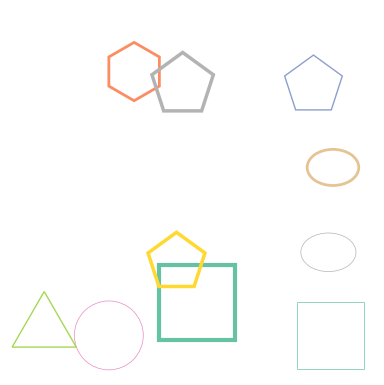[{"shape": "square", "thickness": 3, "radius": 0.49, "center": [0.512, 0.213]}, {"shape": "square", "thickness": 0.5, "radius": 0.44, "center": [0.858, 0.129]}, {"shape": "hexagon", "thickness": 2, "radius": 0.38, "center": [0.348, 0.814]}, {"shape": "pentagon", "thickness": 1, "radius": 0.39, "center": [0.814, 0.778]}, {"shape": "circle", "thickness": 0.5, "radius": 0.45, "center": [0.283, 0.129]}, {"shape": "triangle", "thickness": 1, "radius": 0.48, "center": [0.115, 0.147]}, {"shape": "pentagon", "thickness": 2.5, "radius": 0.39, "center": [0.458, 0.319]}, {"shape": "oval", "thickness": 2, "radius": 0.34, "center": [0.865, 0.565]}, {"shape": "pentagon", "thickness": 2.5, "radius": 0.42, "center": [0.474, 0.78]}, {"shape": "oval", "thickness": 0.5, "radius": 0.36, "center": [0.853, 0.345]}]